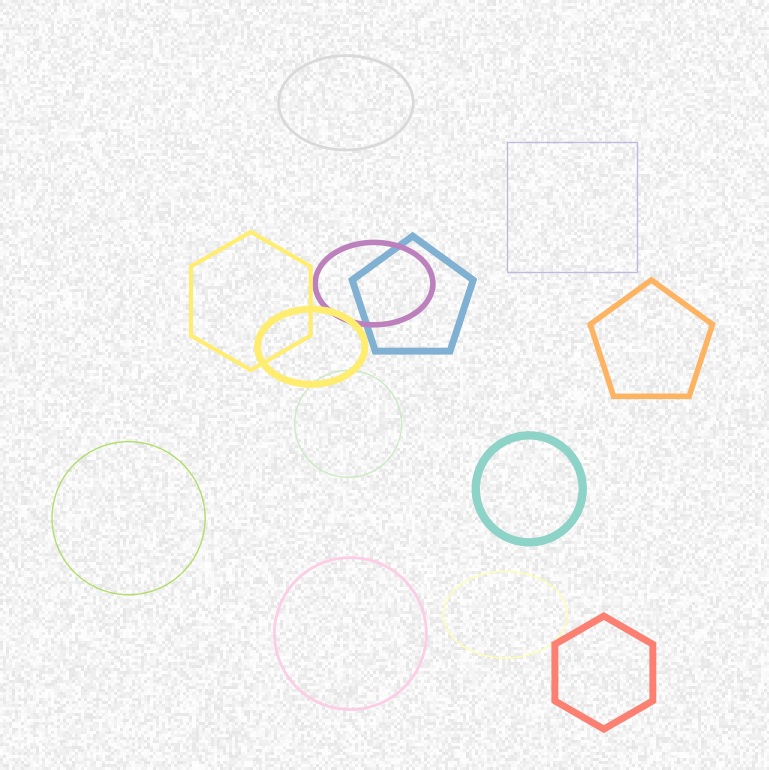[{"shape": "circle", "thickness": 3, "radius": 0.35, "center": [0.687, 0.365]}, {"shape": "oval", "thickness": 0.5, "radius": 0.4, "center": [0.656, 0.202]}, {"shape": "square", "thickness": 0.5, "radius": 0.42, "center": [0.743, 0.731]}, {"shape": "hexagon", "thickness": 2.5, "radius": 0.37, "center": [0.784, 0.127]}, {"shape": "pentagon", "thickness": 2.5, "radius": 0.41, "center": [0.536, 0.611]}, {"shape": "pentagon", "thickness": 2, "radius": 0.42, "center": [0.846, 0.553]}, {"shape": "circle", "thickness": 0.5, "radius": 0.5, "center": [0.167, 0.327]}, {"shape": "circle", "thickness": 1, "radius": 0.49, "center": [0.455, 0.177]}, {"shape": "oval", "thickness": 1, "radius": 0.44, "center": [0.449, 0.867]}, {"shape": "oval", "thickness": 2, "radius": 0.38, "center": [0.486, 0.632]}, {"shape": "circle", "thickness": 0.5, "radius": 0.35, "center": [0.452, 0.45]}, {"shape": "oval", "thickness": 2.5, "radius": 0.35, "center": [0.404, 0.55]}, {"shape": "hexagon", "thickness": 1.5, "radius": 0.45, "center": [0.326, 0.609]}]